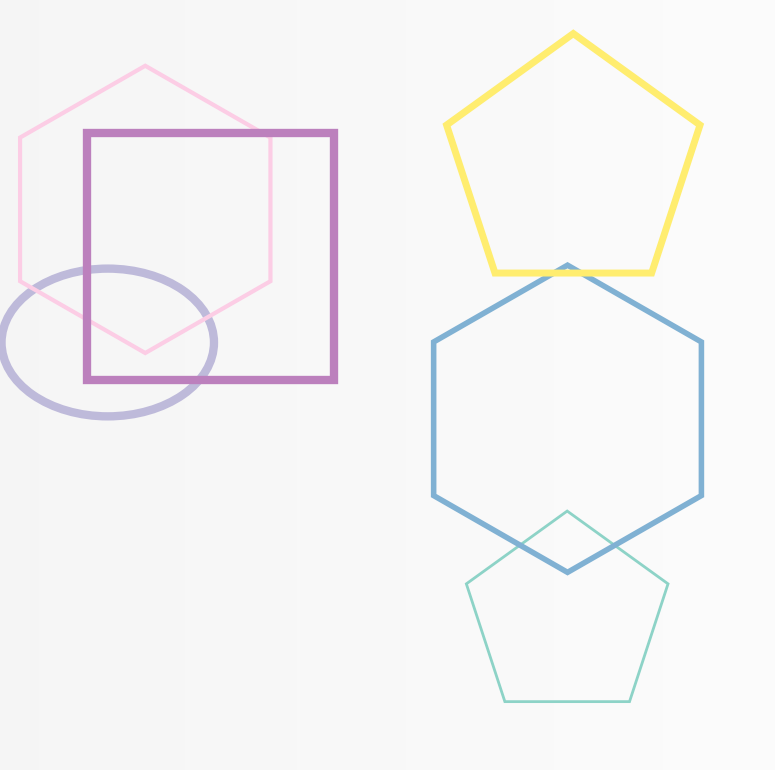[{"shape": "pentagon", "thickness": 1, "radius": 0.68, "center": [0.732, 0.199]}, {"shape": "oval", "thickness": 3, "radius": 0.69, "center": [0.139, 0.555]}, {"shape": "hexagon", "thickness": 2, "radius": 1.0, "center": [0.732, 0.456]}, {"shape": "hexagon", "thickness": 1.5, "radius": 0.93, "center": [0.187, 0.728]}, {"shape": "square", "thickness": 3, "radius": 0.8, "center": [0.272, 0.667]}, {"shape": "pentagon", "thickness": 2.5, "radius": 0.86, "center": [0.74, 0.784]}]